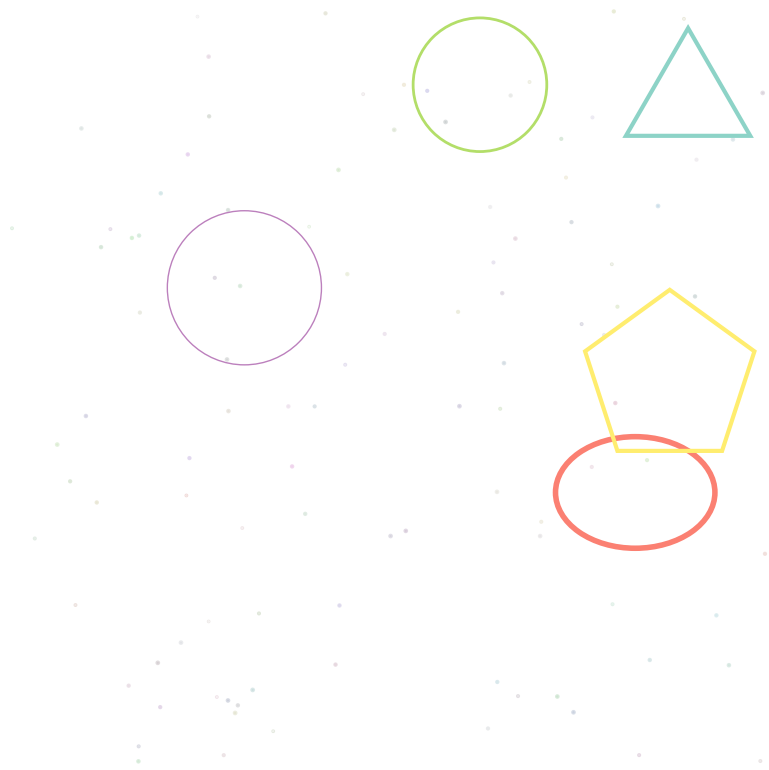[{"shape": "triangle", "thickness": 1.5, "radius": 0.47, "center": [0.894, 0.87]}, {"shape": "oval", "thickness": 2, "radius": 0.52, "center": [0.825, 0.36]}, {"shape": "circle", "thickness": 1, "radius": 0.43, "center": [0.623, 0.89]}, {"shape": "circle", "thickness": 0.5, "radius": 0.5, "center": [0.317, 0.626]}, {"shape": "pentagon", "thickness": 1.5, "radius": 0.58, "center": [0.87, 0.508]}]